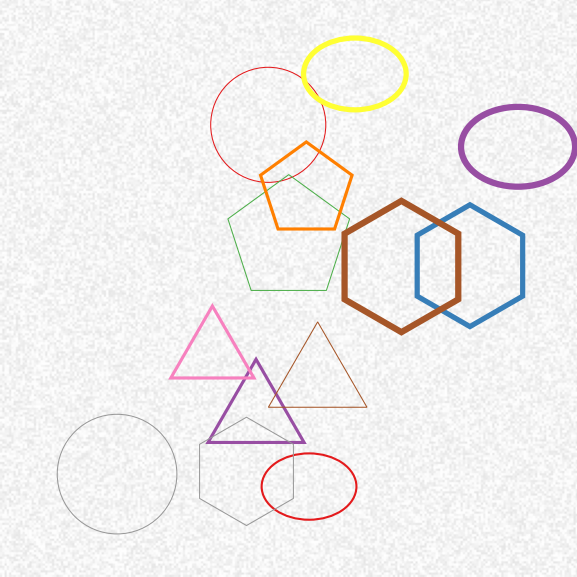[{"shape": "oval", "thickness": 1, "radius": 0.41, "center": [0.535, 0.157]}, {"shape": "circle", "thickness": 0.5, "radius": 0.5, "center": [0.464, 0.783]}, {"shape": "hexagon", "thickness": 2.5, "radius": 0.53, "center": [0.814, 0.539]}, {"shape": "pentagon", "thickness": 0.5, "radius": 0.55, "center": [0.5, 0.586]}, {"shape": "triangle", "thickness": 1.5, "radius": 0.48, "center": [0.443, 0.281]}, {"shape": "oval", "thickness": 3, "radius": 0.49, "center": [0.897, 0.745]}, {"shape": "pentagon", "thickness": 1.5, "radius": 0.42, "center": [0.53, 0.67]}, {"shape": "oval", "thickness": 2.5, "radius": 0.44, "center": [0.614, 0.871]}, {"shape": "hexagon", "thickness": 3, "radius": 0.57, "center": [0.695, 0.538]}, {"shape": "triangle", "thickness": 0.5, "radius": 0.49, "center": [0.55, 0.343]}, {"shape": "triangle", "thickness": 1.5, "radius": 0.42, "center": [0.368, 0.386]}, {"shape": "circle", "thickness": 0.5, "radius": 0.52, "center": [0.203, 0.178]}, {"shape": "hexagon", "thickness": 0.5, "radius": 0.47, "center": [0.427, 0.183]}]